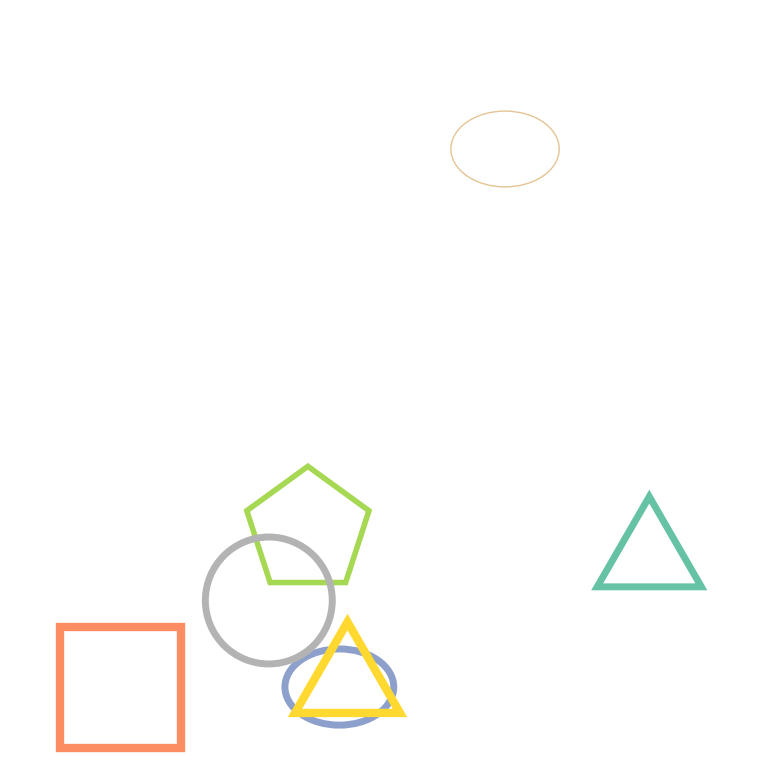[{"shape": "triangle", "thickness": 2.5, "radius": 0.39, "center": [0.843, 0.277]}, {"shape": "square", "thickness": 3, "radius": 0.39, "center": [0.156, 0.107]}, {"shape": "oval", "thickness": 2.5, "radius": 0.35, "center": [0.441, 0.108]}, {"shape": "pentagon", "thickness": 2, "radius": 0.42, "center": [0.4, 0.311]}, {"shape": "triangle", "thickness": 3, "radius": 0.39, "center": [0.451, 0.113]}, {"shape": "oval", "thickness": 0.5, "radius": 0.35, "center": [0.656, 0.807]}, {"shape": "circle", "thickness": 2.5, "radius": 0.41, "center": [0.349, 0.22]}]